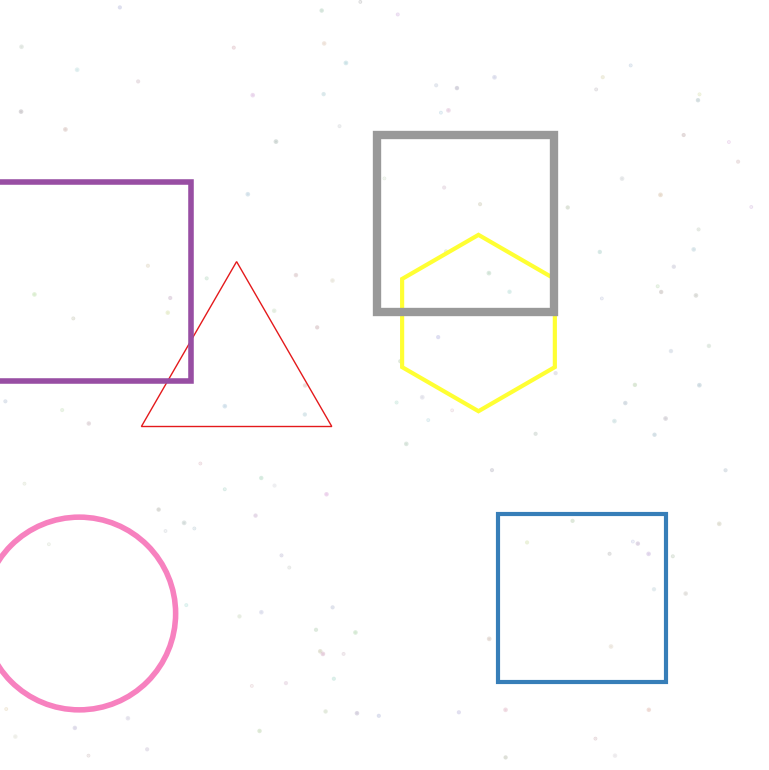[{"shape": "triangle", "thickness": 0.5, "radius": 0.71, "center": [0.307, 0.517]}, {"shape": "square", "thickness": 1.5, "radius": 0.55, "center": [0.756, 0.223]}, {"shape": "square", "thickness": 2, "radius": 0.65, "center": [0.119, 0.634]}, {"shape": "hexagon", "thickness": 1.5, "radius": 0.57, "center": [0.621, 0.58]}, {"shape": "circle", "thickness": 2, "radius": 0.63, "center": [0.103, 0.203]}, {"shape": "square", "thickness": 3, "radius": 0.57, "center": [0.604, 0.709]}]